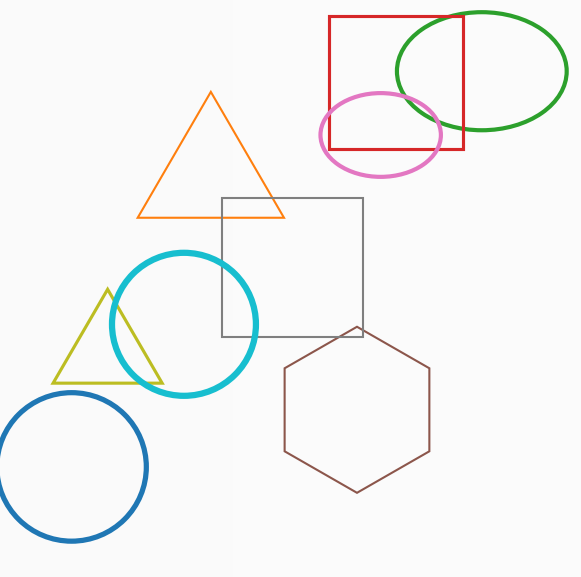[{"shape": "circle", "thickness": 2.5, "radius": 0.64, "center": [0.123, 0.191]}, {"shape": "triangle", "thickness": 1, "radius": 0.73, "center": [0.363, 0.695]}, {"shape": "oval", "thickness": 2, "radius": 0.73, "center": [0.829, 0.876]}, {"shape": "square", "thickness": 1.5, "radius": 0.58, "center": [0.682, 0.857]}, {"shape": "hexagon", "thickness": 1, "radius": 0.72, "center": [0.614, 0.29]}, {"shape": "oval", "thickness": 2, "radius": 0.52, "center": [0.655, 0.765]}, {"shape": "square", "thickness": 1, "radius": 0.6, "center": [0.503, 0.536]}, {"shape": "triangle", "thickness": 1.5, "radius": 0.54, "center": [0.185, 0.39]}, {"shape": "circle", "thickness": 3, "radius": 0.62, "center": [0.316, 0.438]}]